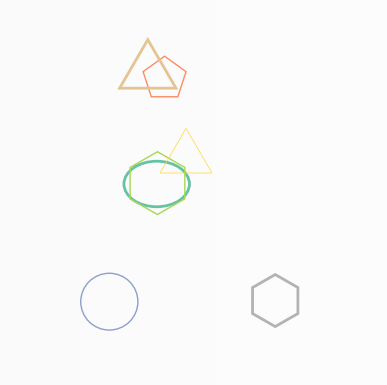[{"shape": "oval", "thickness": 2, "radius": 0.42, "center": [0.404, 0.522]}, {"shape": "pentagon", "thickness": 1, "radius": 0.29, "center": [0.425, 0.796]}, {"shape": "circle", "thickness": 1, "radius": 0.37, "center": [0.282, 0.216]}, {"shape": "hexagon", "thickness": 1, "radius": 0.41, "center": [0.406, 0.524]}, {"shape": "triangle", "thickness": 0.5, "radius": 0.39, "center": [0.48, 0.589]}, {"shape": "triangle", "thickness": 2, "radius": 0.42, "center": [0.381, 0.813]}, {"shape": "hexagon", "thickness": 2, "radius": 0.34, "center": [0.71, 0.219]}]